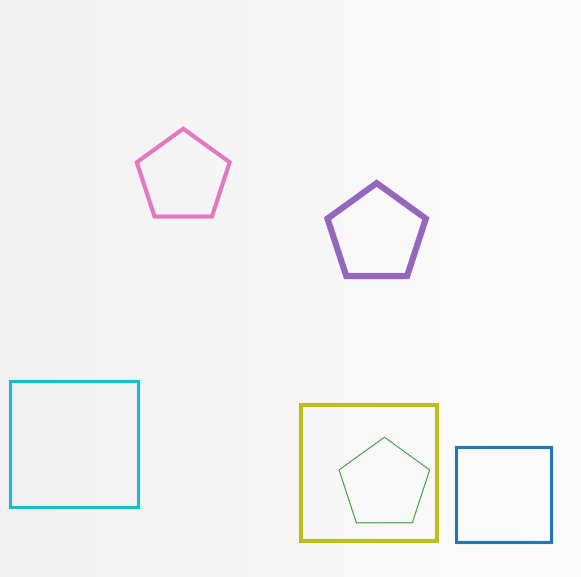[{"shape": "square", "thickness": 1.5, "radius": 0.41, "center": [0.866, 0.143]}, {"shape": "pentagon", "thickness": 0.5, "radius": 0.41, "center": [0.661, 0.16]}, {"shape": "pentagon", "thickness": 3, "radius": 0.44, "center": [0.648, 0.593]}, {"shape": "pentagon", "thickness": 2, "radius": 0.42, "center": [0.315, 0.692]}, {"shape": "square", "thickness": 2, "radius": 0.59, "center": [0.634, 0.18]}, {"shape": "square", "thickness": 1.5, "radius": 0.55, "center": [0.128, 0.23]}]